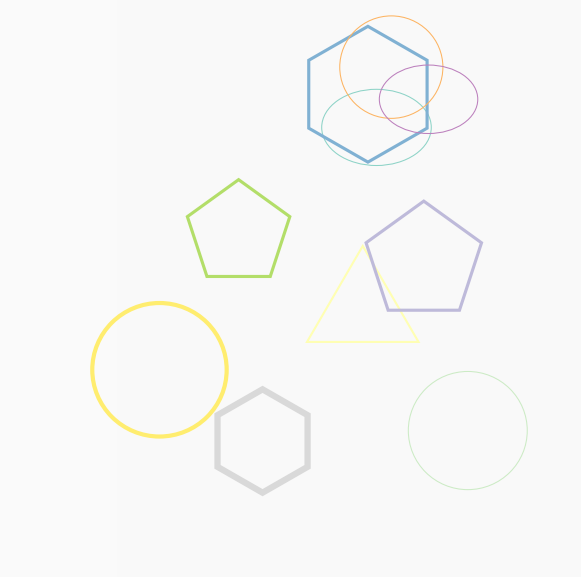[{"shape": "oval", "thickness": 0.5, "radius": 0.47, "center": [0.648, 0.779]}, {"shape": "triangle", "thickness": 1, "radius": 0.55, "center": [0.624, 0.462]}, {"shape": "pentagon", "thickness": 1.5, "radius": 0.52, "center": [0.729, 0.546]}, {"shape": "hexagon", "thickness": 1.5, "radius": 0.59, "center": [0.633, 0.836]}, {"shape": "circle", "thickness": 0.5, "radius": 0.44, "center": [0.673, 0.883]}, {"shape": "pentagon", "thickness": 1.5, "radius": 0.46, "center": [0.41, 0.595]}, {"shape": "hexagon", "thickness": 3, "radius": 0.45, "center": [0.452, 0.235]}, {"shape": "oval", "thickness": 0.5, "radius": 0.42, "center": [0.737, 0.827]}, {"shape": "circle", "thickness": 0.5, "radius": 0.51, "center": [0.805, 0.254]}, {"shape": "circle", "thickness": 2, "radius": 0.58, "center": [0.274, 0.359]}]